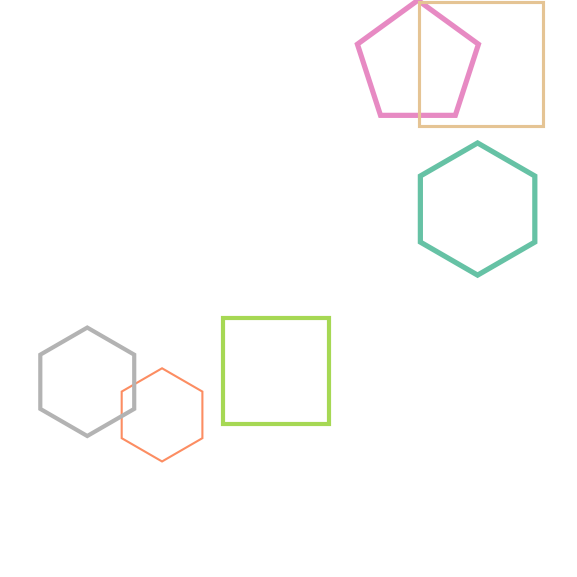[{"shape": "hexagon", "thickness": 2.5, "radius": 0.57, "center": [0.827, 0.637]}, {"shape": "hexagon", "thickness": 1, "radius": 0.4, "center": [0.281, 0.281]}, {"shape": "pentagon", "thickness": 2.5, "radius": 0.55, "center": [0.724, 0.889]}, {"shape": "square", "thickness": 2, "radius": 0.46, "center": [0.477, 0.356]}, {"shape": "square", "thickness": 1.5, "radius": 0.54, "center": [0.833, 0.888]}, {"shape": "hexagon", "thickness": 2, "radius": 0.47, "center": [0.151, 0.338]}]